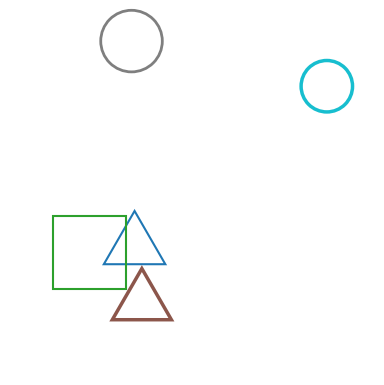[{"shape": "triangle", "thickness": 1.5, "radius": 0.46, "center": [0.35, 0.36]}, {"shape": "square", "thickness": 1.5, "radius": 0.47, "center": [0.233, 0.343]}, {"shape": "triangle", "thickness": 2.5, "radius": 0.44, "center": [0.368, 0.214]}, {"shape": "circle", "thickness": 2, "radius": 0.4, "center": [0.342, 0.893]}, {"shape": "circle", "thickness": 2.5, "radius": 0.33, "center": [0.849, 0.776]}]